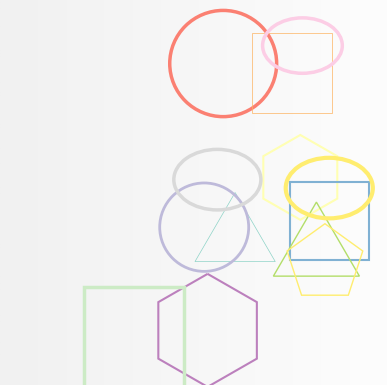[{"shape": "triangle", "thickness": 0.5, "radius": 0.6, "center": [0.607, 0.38]}, {"shape": "hexagon", "thickness": 1.5, "radius": 0.55, "center": [0.775, 0.539]}, {"shape": "circle", "thickness": 2, "radius": 0.57, "center": [0.527, 0.41]}, {"shape": "circle", "thickness": 2.5, "radius": 0.69, "center": [0.576, 0.835]}, {"shape": "square", "thickness": 1.5, "radius": 0.51, "center": [0.851, 0.426]}, {"shape": "square", "thickness": 0.5, "radius": 0.52, "center": [0.755, 0.81]}, {"shape": "triangle", "thickness": 1, "radius": 0.64, "center": [0.817, 0.347]}, {"shape": "oval", "thickness": 2.5, "radius": 0.51, "center": [0.781, 0.882]}, {"shape": "oval", "thickness": 2.5, "radius": 0.56, "center": [0.561, 0.533]}, {"shape": "hexagon", "thickness": 1.5, "radius": 0.73, "center": [0.536, 0.142]}, {"shape": "square", "thickness": 2.5, "radius": 0.65, "center": [0.346, 0.126]}, {"shape": "pentagon", "thickness": 1, "radius": 0.51, "center": [0.839, 0.316]}, {"shape": "oval", "thickness": 3, "radius": 0.56, "center": [0.85, 0.511]}]